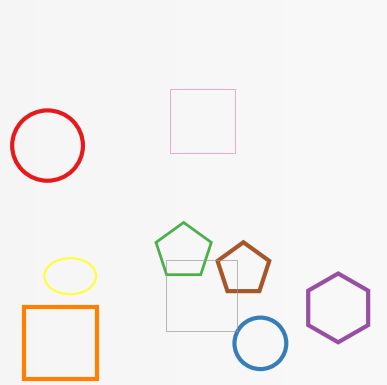[{"shape": "circle", "thickness": 3, "radius": 0.46, "center": [0.123, 0.622]}, {"shape": "circle", "thickness": 3, "radius": 0.33, "center": [0.672, 0.108]}, {"shape": "pentagon", "thickness": 2, "radius": 0.37, "center": [0.474, 0.347]}, {"shape": "hexagon", "thickness": 3, "radius": 0.45, "center": [0.873, 0.2]}, {"shape": "square", "thickness": 3, "radius": 0.47, "center": [0.156, 0.109]}, {"shape": "oval", "thickness": 1.5, "radius": 0.33, "center": [0.181, 0.283]}, {"shape": "pentagon", "thickness": 3, "radius": 0.35, "center": [0.628, 0.301]}, {"shape": "square", "thickness": 0.5, "radius": 0.42, "center": [0.523, 0.685]}, {"shape": "square", "thickness": 0.5, "radius": 0.46, "center": [0.519, 0.232]}]